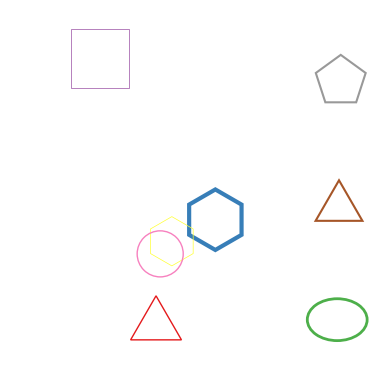[{"shape": "triangle", "thickness": 1, "radius": 0.38, "center": [0.405, 0.155]}, {"shape": "hexagon", "thickness": 3, "radius": 0.39, "center": [0.559, 0.429]}, {"shape": "oval", "thickness": 2, "radius": 0.39, "center": [0.876, 0.17]}, {"shape": "square", "thickness": 0.5, "radius": 0.38, "center": [0.26, 0.849]}, {"shape": "hexagon", "thickness": 0.5, "radius": 0.32, "center": [0.446, 0.373]}, {"shape": "triangle", "thickness": 1.5, "radius": 0.35, "center": [0.881, 0.462]}, {"shape": "circle", "thickness": 1, "radius": 0.3, "center": [0.416, 0.341]}, {"shape": "pentagon", "thickness": 1.5, "radius": 0.34, "center": [0.885, 0.789]}]